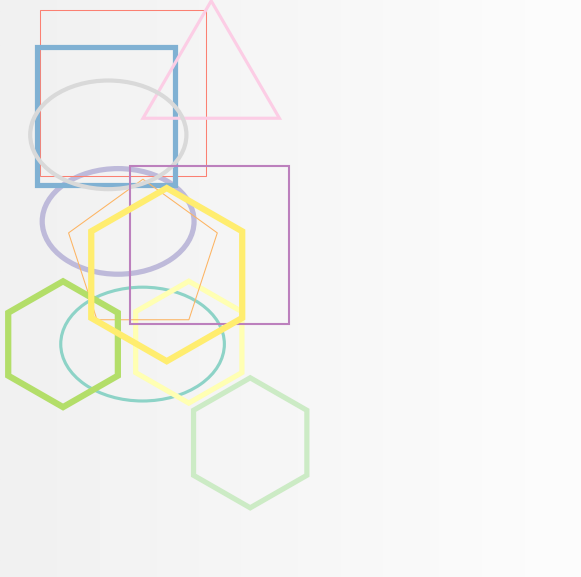[{"shape": "oval", "thickness": 1.5, "radius": 0.7, "center": [0.245, 0.403]}, {"shape": "hexagon", "thickness": 2.5, "radius": 0.53, "center": [0.325, 0.407]}, {"shape": "oval", "thickness": 2.5, "radius": 0.65, "center": [0.203, 0.616]}, {"shape": "square", "thickness": 0.5, "radius": 0.72, "center": [0.211, 0.838]}, {"shape": "square", "thickness": 2.5, "radius": 0.6, "center": [0.182, 0.798]}, {"shape": "pentagon", "thickness": 0.5, "radius": 0.67, "center": [0.246, 0.554]}, {"shape": "hexagon", "thickness": 3, "radius": 0.54, "center": [0.108, 0.403]}, {"shape": "triangle", "thickness": 1.5, "radius": 0.68, "center": [0.363, 0.862]}, {"shape": "oval", "thickness": 2, "radius": 0.67, "center": [0.186, 0.766]}, {"shape": "square", "thickness": 1, "radius": 0.68, "center": [0.36, 0.575]}, {"shape": "hexagon", "thickness": 2.5, "radius": 0.56, "center": [0.43, 0.232]}, {"shape": "hexagon", "thickness": 3, "radius": 0.75, "center": [0.287, 0.524]}]